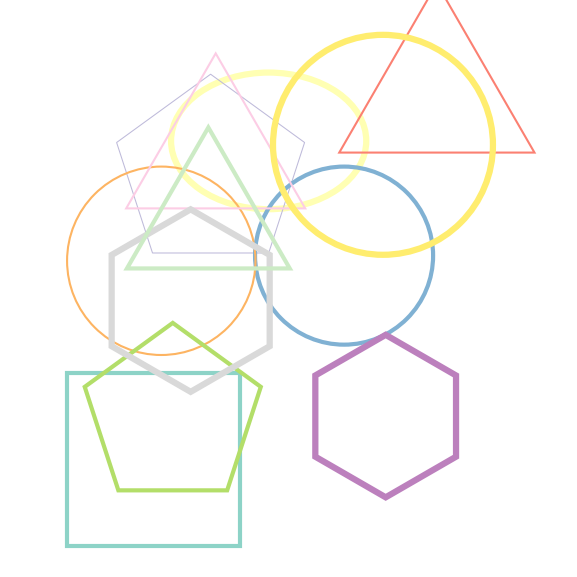[{"shape": "square", "thickness": 2, "radius": 0.75, "center": [0.266, 0.204]}, {"shape": "oval", "thickness": 3, "radius": 0.84, "center": [0.465, 0.755]}, {"shape": "pentagon", "thickness": 0.5, "radius": 0.86, "center": [0.365, 0.699]}, {"shape": "triangle", "thickness": 1, "radius": 0.98, "center": [0.756, 0.833]}, {"shape": "circle", "thickness": 2, "radius": 0.77, "center": [0.596, 0.557]}, {"shape": "circle", "thickness": 1, "radius": 0.82, "center": [0.279, 0.548]}, {"shape": "pentagon", "thickness": 2, "radius": 0.8, "center": [0.299, 0.28]}, {"shape": "triangle", "thickness": 1, "radius": 0.89, "center": [0.374, 0.728]}, {"shape": "hexagon", "thickness": 3, "radius": 0.79, "center": [0.33, 0.479]}, {"shape": "hexagon", "thickness": 3, "radius": 0.7, "center": [0.668, 0.279]}, {"shape": "triangle", "thickness": 2, "radius": 0.81, "center": [0.361, 0.616]}, {"shape": "circle", "thickness": 3, "radius": 0.95, "center": [0.663, 0.748]}]